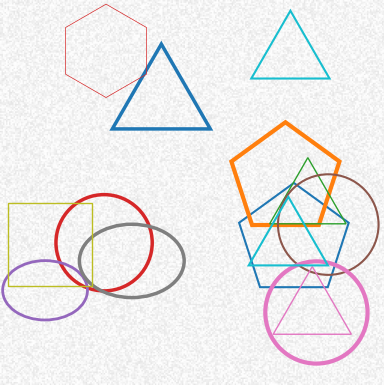[{"shape": "pentagon", "thickness": 1.5, "radius": 0.75, "center": [0.763, 0.375]}, {"shape": "triangle", "thickness": 2.5, "radius": 0.73, "center": [0.419, 0.739]}, {"shape": "pentagon", "thickness": 3, "radius": 0.74, "center": [0.741, 0.535]}, {"shape": "triangle", "thickness": 1, "radius": 0.57, "center": [0.8, 0.476]}, {"shape": "circle", "thickness": 2.5, "radius": 0.63, "center": [0.27, 0.369]}, {"shape": "hexagon", "thickness": 0.5, "radius": 0.61, "center": [0.275, 0.868]}, {"shape": "oval", "thickness": 2, "radius": 0.55, "center": [0.117, 0.246]}, {"shape": "circle", "thickness": 1.5, "radius": 0.65, "center": [0.853, 0.417]}, {"shape": "triangle", "thickness": 1, "radius": 0.59, "center": [0.811, 0.19]}, {"shape": "circle", "thickness": 3, "radius": 0.66, "center": [0.822, 0.188]}, {"shape": "oval", "thickness": 2.5, "radius": 0.68, "center": [0.342, 0.322]}, {"shape": "square", "thickness": 1, "radius": 0.54, "center": [0.131, 0.365]}, {"shape": "triangle", "thickness": 1.5, "radius": 0.59, "center": [0.754, 0.855]}, {"shape": "triangle", "thickness": 1.5, "radius": 0.59, "center": [0.749, 0.37]}]